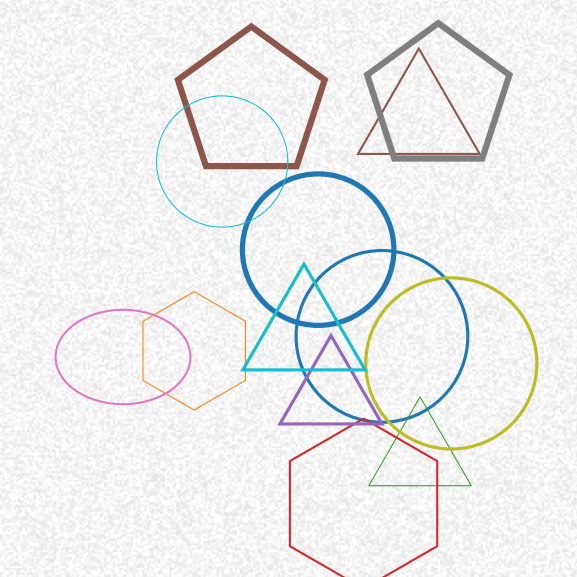[{"shape": "circle", "thickness": 1.5, "radius": 0.74, "center": [0.661, 0.417]}, {"shape": "circle", "thickness": 2.5, "radius": 0.66, "center": [0.551, 0.567]}, {"shape": "hexagon", "thickness": 0.5, "radius": 0.51, "center": [0.336, 0.392]}, {"shape": "triangle", "thickness": 0.5, "radius": 0.51, "center": [0.727, 0.209]}, {"shape": "hexagon", "thickness": 1, "radius": 0.74, "center": [0.63, 0.127]}, {"shape": "triangle", "thickness": 1.5, "radius": 0.51, "center": [0.573, 0.316]}, {"shape": "pentagon", "thickness": 3, "radius": 0.67, "center": [0.435, 0.82]}, {"shape": "triangle", "thickness": 1, "radius": 0.61, "center": [0.725, 0.793]}, {"shape": "oval", "thickness": 1, "radius": 0.58, "center": [0.213, 0.381]}, {"shape": "pentagon", "thickness": 3, "radius": 0.65, "center": [0.759, 0.829]}, {"shape": "circle", "thickness": 1.5, "radius": 0.74, "center": [0.781, 0.37]}, {"shape": "circle", "thickness": 0.5, "radius": 0.57, "center": [0.385, 0.719]}, {"shape": "triangle", "thickness": 1.5, "radius": 0.61, "center": [0.526, 0.42]}]